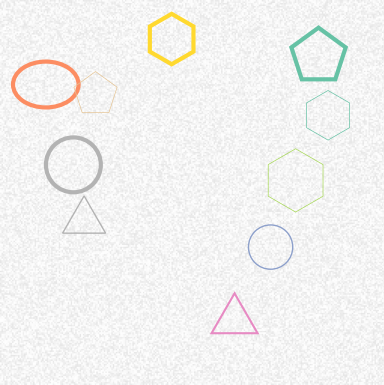[{"shape": "pentagon", "thickness": 3, "radius": 0.37, "center": [0.827, 0.854]}, {"shape": "hexagon", "thickness": 0.5, "radius": 0.32, "center": [0.852, 0.701]}, {"shape": "oval", "thickness": 3, "radius": 0.43, "center": [0.119, 0.78]}, {"shape": "circle", "thickness": 1, "radius": 0.29, "center": [0.703, 0.358]}, {"shape": "triangle", "thickness": 1.5, "radius": 0.35, "center": [0.609, 0.169]}, {"shape": "hexagon", "thickness": 0.5, "radius": 0.41, "center": [0.768, 0.531]}, {"shape": "hexagon", "thickness": 3, "radius": 0.33, "center": [0.446, 0.899]}, {"shape": "pentagon", "thickness": 0.5, "radius": 0.3, "center": [0.248, 0.755]}, {"shape": "circle", "thickness": 3, "radius": 0.36, "center": [0.191, 0.572]}, {"shape": "triangle", "thickness": 1, "radius": 0.32, "center": [0.218, 0.427]}]